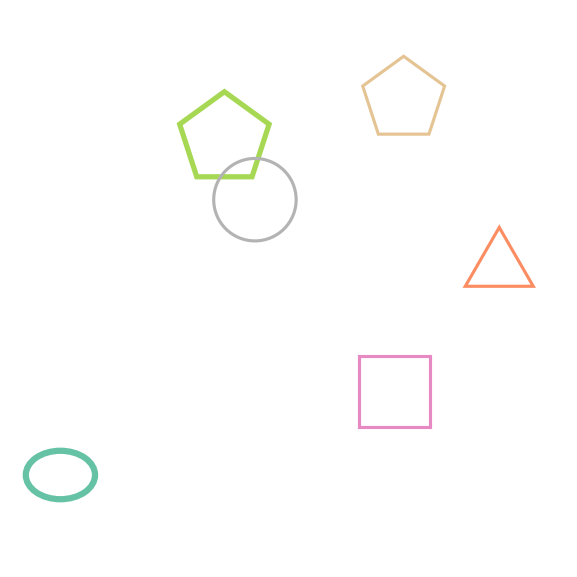[{"shape": "oval", "thickness": 3, "radius": 0.3, "center": [0.105, 0.177]}, {"shape": "triangle", "thickness": 1.5, "radius": 0.34, "center": [0.865, 0.537]}, {"shape": "square", "thickness": 1.5, "radius": 0.31, "center": [0.684, 0.322]}, {"shape": "pentagon", "thickness": 2.5, "radius": 0.41, "center": [0.389, 0.759]}, {"shape": "pentagon", "thickness": 1.5, "radius": 0.37, "center": [0.699, 0.827]}, {"shape": "circle", "thickness": 1.5, "radius": 0.36, "center": [0.441, 0.653]}]